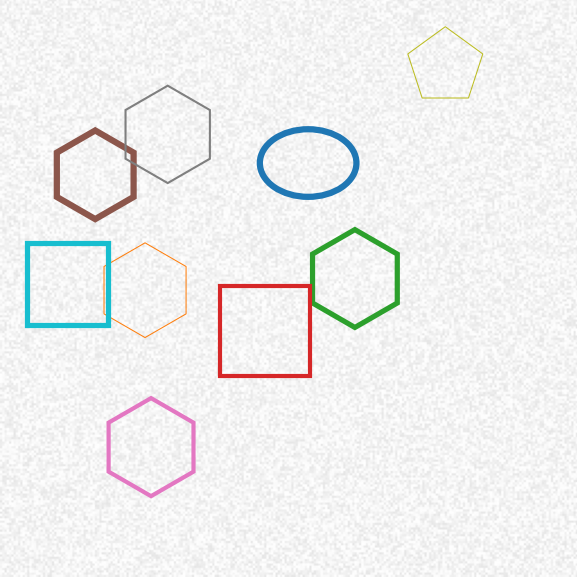[{"shape": "oval", "thickness": 3, "radius": 0.42, "center": [0.534, 0.717]}, {"shape": "hexagon", "thickness": 0.5, "radius": 0.41, "center": [0.251, 0.497]}, {"shape": "hexagon", "thickness": 2.5, "radius": 0.42, "center": [0.615, 0.517]}, {"shape": "square", "thickness": 2, "radius": 0.39, "center": [0.459, 0.427]}, {"shape": "hexagon", "thickness": 3, "radius": 0.38, "center": [0.165, 0.696]}, {"shape": "hexagon", "thickness": 2, "radius": 0.42, "center": [0.262, 0.225]}, {"shape": "hexagon", "thickness": 1, "radius": 0.42, "center": [0.29, 0.766]}, {"shape": "pentagon", "thickness": 0.5, "radius": 0.34, "center": [0.771, 0.885]}, {"shape": "square", "thickness": 2.5, "radius": 0.35, "center": [0.117, 0.507]}]